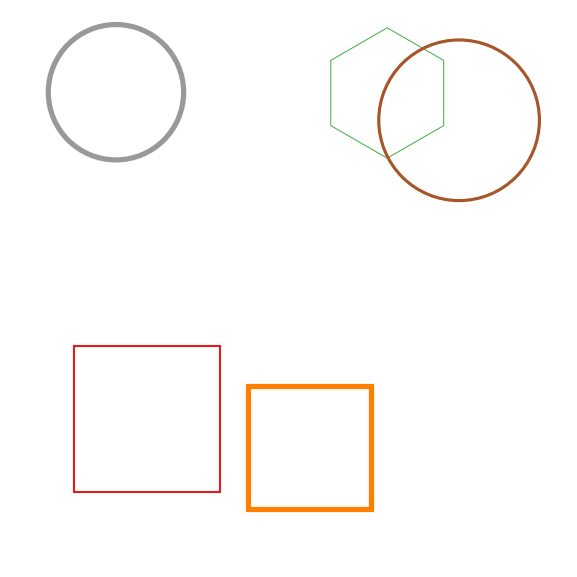[{"shape": "square", "thickness": 1, "radius": 0.63, "center": [0.255, 0.273]}, {"shape": "hexagon", "thickness": 0.5, "radius": 0.56, "center": [0.671, 0.838]}, {"shape": "square", "thickness": 2.5, "radius": 0.53, "center": [0.536, 0.224]}, {"shape": "circle", "thickness": 1.5, "radius": 0.7, "center": [0.795, 0.791]}, {"shape": "circle", "thickness": 2.5, "radius": 0.59, "center": [0.201, 0.839]}]